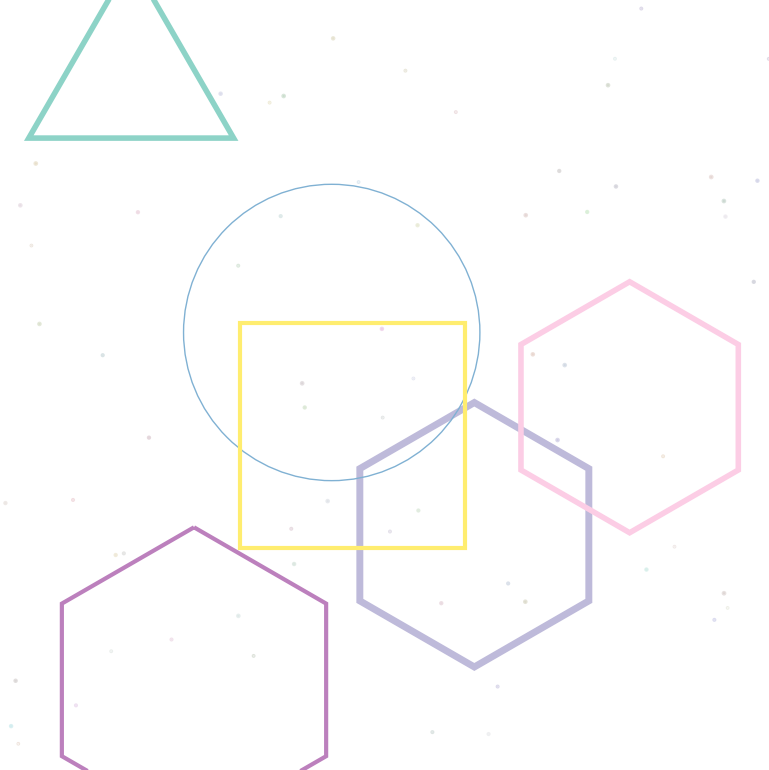[{"shape": "triangle", "thickness": 2, "radius": 0.77, "center": [0.17, 0.897]}, {"shape": "hexagon", "thickness": 2.5, "radius": 0.86, "center": [0.616, 0.306]}, {"shape": "circle", "thickness": 0.5, "radius": 0.96, "center": [0.431, 0.568]}, {"shape": "hexagon", "thickness": 2, "radius": 0.81, "center": [0.818, 0.471]}, {"shape": "hexagon", "thickness": 1.5, "radius": 0.99, "center": [0.252, 0.117]}, {"shape": "square", "thickness": 1.5, "radius": 0.73, "center": [0.458, 0.434]}]